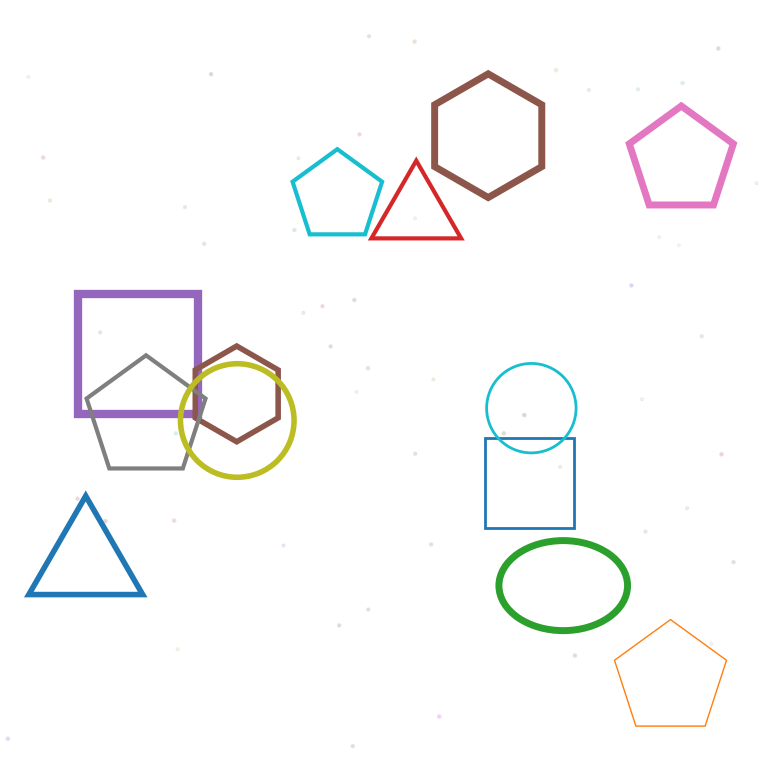[{"shape": "triangle", "thickness": 2, "radius": 0.43, "center": [0.111, 0.271]}, {"shape": "square", "thickness": 1, "radius": 0.29, "center": [0.688, 0.373]}, {"shape": "pentagon", "thickness": 0.5, "radius": 0.38, "center": [0.871, 0.119]}, {"shape": "oval", "thickness": 2.5, "radius": 0.42, "center": [0.731, 0.239]}, {"shape": "triangle", "thickness": 1.5, "radius": 0.34, "center": [0.541, 0.724]}, {"shape": "square", "thickness": 3, "radius": 0.39, "center": [0.179, 0.54]}, {"shape": "hexagon", "thickness": 2.5, "radius": 0.4, "center": [0.634, 0.824]}, {"shape": "hexagon", "thickness": 2, "radius": 0.31, "center": [0.307, 0.488]}, {"shape": "pentagon", "thickness": 2.5, "radius": 0.36, "center": [0.885, 0.791]}, {"shape": "pentagon", "thickness": 1.5, "radius": 0.41, "center": [0.19, 0.457]}, {"shape": "circle", "thickness": 2, "radius": 0.37, "center": [0.308, 0.454]}, {"shape": "pentagon", "thickness": 1.5, "radius": 0.31, "center": [0.438, 0.745]}, {"shape": "circle", "thickness": 1, "radius": 0.29, "center": [0.69, 0.47]}]